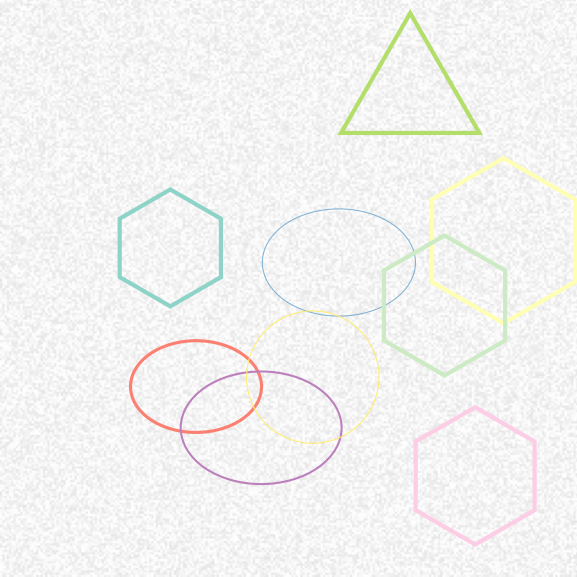[{"shape": "hexagon", "thickness": 2, "radius": 0.51, "center": [0.295, 0.57]}, {"shape": "hexagon", "thickness": 2, "radius": 0.71, "center": [0.872, 0.582]}, {"shape": "oval", "thickness": 1.5, "radius": 0.57, "center": [0.339, 0.33]}, {"shape": "oval", "thickness": 0.5, "radius": 0.66, "center": [0.587, 0.545]}, {"shape": "triangle", "thickness": 2, "radius": 0.69, "center": [0.71, 0.838]}, {"shape": "hexagon", "thickness": 2, "radius": 0.59, "center": [0.823, 0.175]}, {"shape": "oval", "thickness": 1, "radius": 0.7, "center": [0.452, 0.258]}, {"shape": "hexagon", "thickness": 2, "radius": 0.61, "center": [0.77, 0.47]}, {"shape": "circle", "thickness": 0.5, "radius": 0.57, "center": [0.542, 0.346]}]